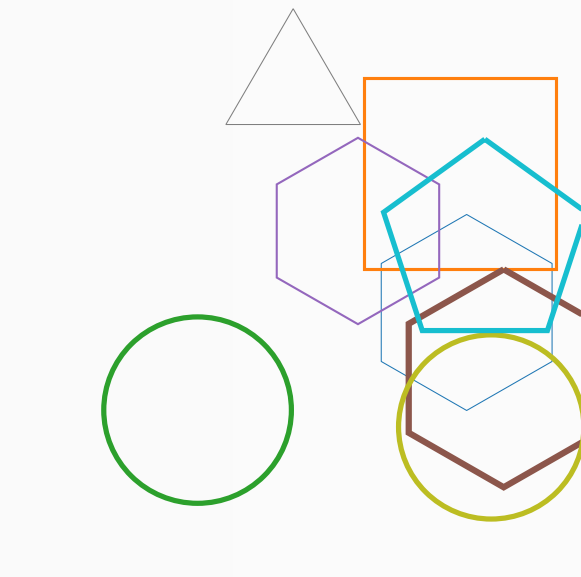[{"shape": "hexagon", "thickness": 0.5, "radius": 0.85, "center": [0.803, 0.458]}, {"shape": "square", "thickness": 1.5, "radius": 0.83, "center": [0.791, 0.699]}, {"shape": "circle", "thickness": 2.5, "radius": 0.81, "center": [0.34, 0.289]}, {"shape": "hexagon", "thickness": 1, "radius": 0.81, "center": [0.616, 0.599]}, {"shape": "hexagon", "thickness": 3, "radius": 0.94, "center": [0.867, 0.344]}, {"shape": "triangle", "thickness": 0.5, "radius": 0.67, "center": [0.504, 0.85]}, {"shape": "circle", "thickness": 2.5, "radius": 0.8, "center": [0.845, 0.26]}, {"shape": "pentagon", "thickness": 2.5, "radius": 0.92, "center": [0.834, 0.575]}]